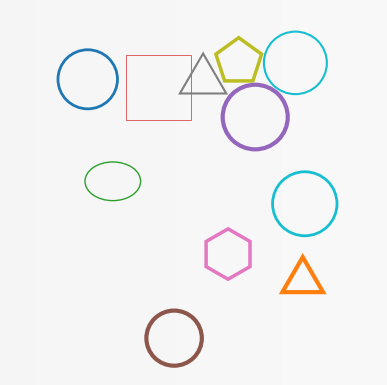[{"shape": "circle", "thickness": 2, "radius": 0.38, "center": [0.226, 0.794]}, {"shape": "triangle", "thickness": 3, "radius": 0.3, "center": [0.781, 0.272]}, {"shape": "oval", "thickness": 1, "radius": 0.36, "center": [0.291, 0.529]}, {"shape": "square", "thickness": 0.5, "radius": 0.42, "center": [0.41, 0.773]}, {"shape": "circle", "thickness": 3, "radius": 0.42, "center": [0.659, 0.696]}, {"shape": "circle", "thickness": 3, "radius": 0.36, "center": [0.449, 0.122]}, {"shape": "hexagon", "thickness": 2.5, "radius": 0.33, "center": [0.589, 0.34]}, {"shape": "triangle", "thickness": 1.5, "radius": 0.35, "center": [0.524, 0.792]}, {"shape": "pentagon", "thickness": 2.5, "radius": 0.31, "center": [0.616, 0.84]}, {"shape": "circle", "thickness": 2, "radius": 0.42, "center": [0.787, 0.471]}, {"shape": "circle", "thickness": 1.5, "radius": 0.41, "center": [0.762, 0.837]}]